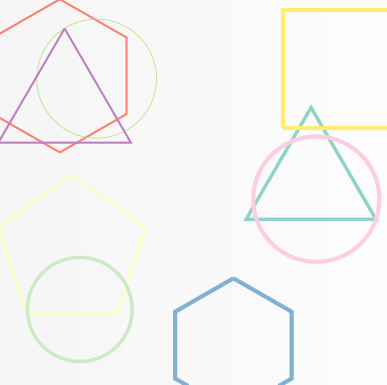[{"shape": "triangle", "thickness": 2.5, "radius": 0.97, "center": [0.803, 0.527]}, {"shape": "pentagon", "thickness": 1.5, "radius": 0.99, "center": [0.186, 0.347]}, {"shape": "hexagon", "thickness": 1.5, "radius": 0.99, "center": [0.154, 0.803]}, {"shape": "hexagon", "thickness": 3, "radius": 0.87, "center": [0.602, 0.104]}, {"shape": "circle", "thickness": 0.5, "radius": 0.77, "center": [0.249, 0.796]}, {"shape": "circle", "thickness": 3, "radius": 0.81, "center": [0.816, 0.483]}, {"shape": "triangle", "thickness": 1.5, "radius": 0.99, "center": [0.167, 0.728]}, {"shape": "circle", "thickness": 2.5, "radius": 0.68, "center": [0.206, 0.196]}, {"shape": "square", "thickness": 3, "radius": 0.77, "center": [0.883, 0.821]}]